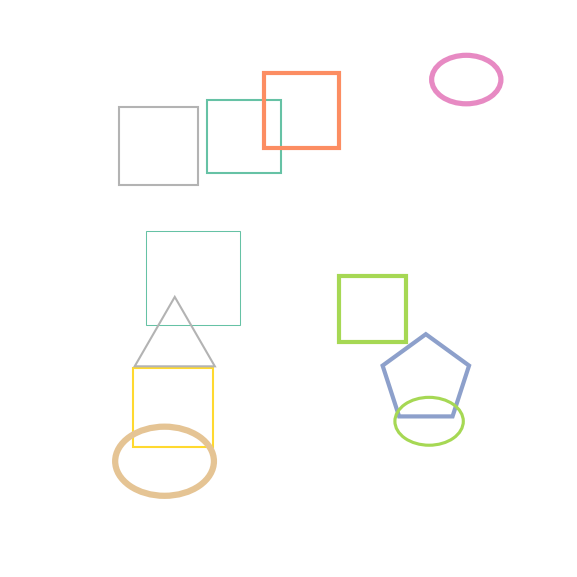[{"shape": "square", "thickness": 0.5, "radius": 0.41, "center": [0.335, 0.517]}, {"shape": "square", "thickness": 1, "radius": 0.32, "center": [0.423, 0.763]}, {"shape": "square", "thickness": 2, "radius": 0.32, "center": [0.522, 0.808]}, {"shape": "pentagon", "thickness": 2, "radius": 0.39, "center": [0.737, 0.342]}, {"shape": "oval", "thickness": 2.5, "radius": 0.3, "center": [0.807, 0.861]}, {"shape": "square", "thickness": 2, "radius": 0.29, "center": [0.645, 0.464]}, {"shape": "oval", "thickness": 1.5, "radius": 0.3, "center": [0.743, 0.27]}, {"shape": "square", "thickness": 1, "radius": 0.35, "center": [0.299, 0.293]}, {"shape": "oval", "thickness": 3, "radius": 0.43, "center": [0.285, 0.2]}, {"shape": "square", "thickness": 1, "radius": 0.34, "center": [0.274, 0.746]}, {"shape": "triangle", "thickness": 1, "radius": 0.4, "center": [0.303, 0.405]}]